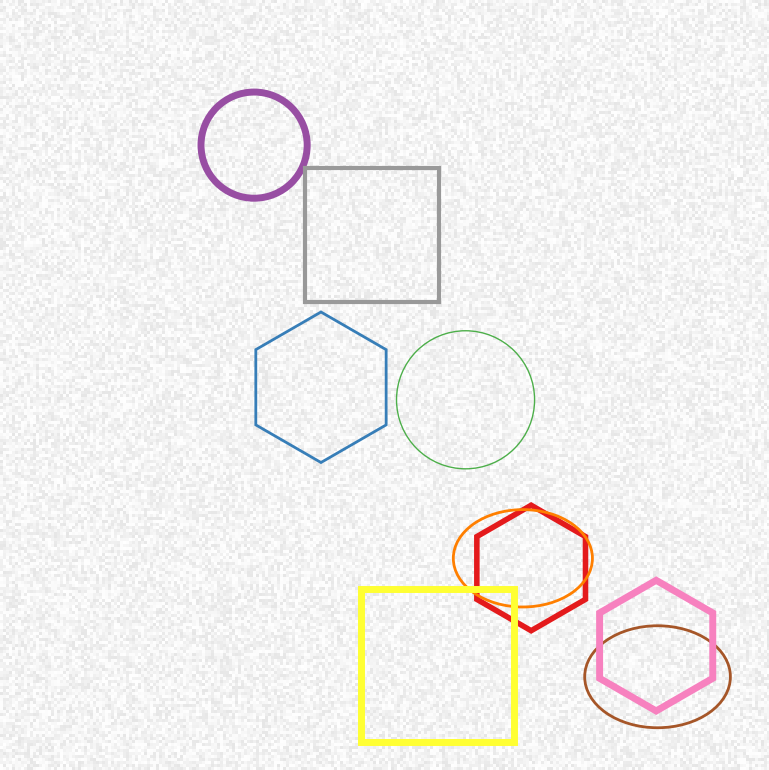[{"shape": "hexagon", "thickness": 2, "radius": 0.41, "center": [0.69, 0.262]}, {"shape": "hexagon", "thickness": 1, "radius": 0.49, "center": [0.417, 0.497]}, {"shape": "circle", "thickness": 0.5, "radius": 0.45, "center": [0.605, 0.481]}, {"shape": "circle", "thickness": 2.5, "radius": 0.34, "center": [0.33, 0.812]}, {"shape": "oval", "thickness": 1, "radius": 0.45, "center": [0.679, 0.275]}, {"shape": "square", "thickness": 2.5, "radius": 0.5, "center": [0.568, 0.135]}, {"shape": "oval", "thickness": 1, "radius": 0.47, "center": [0.854, 0.121]}, {"shape": "hexagon", "thickness": 2.5, "radius": 0.42, "center": [0.852, 0.162]}, {"shape": "square", "thickness": 1.5, "radius": 0.44, "center": [0.483, 0.695]}]